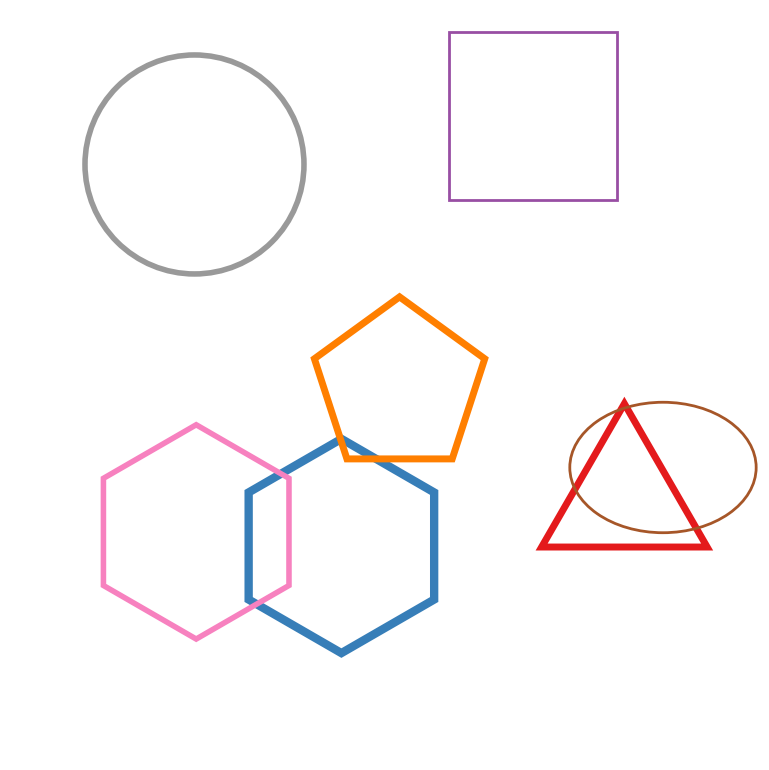[{"shape": "triangle", "thickness": 2.5, "radius": 0.62, "center": [0.811, 0.352]}, {"shape": "hexagon", "thickness": 3, "radius": 0.7, "center": [0.443, 0.291]}, {"shape": "square", "thickness": 1, "radius": 0.54, "center": [0.692, 0.85]}, {"shape": "pentagon", "thickness": 2.5, "radius": 0.58, "center": [0.519, 0.498]}, {"shape": "oval", "thickness": 1, "radius": 0.61, "center": [0.861, 0.393]}, {"shape": "hexagon", "thickness": 2, "radius": 0.7, "center": [0.255, 0.309]}, {"shape": "circle", "thickness": 2, "radius": 0.71, "center": [0.253, 0.786]}]